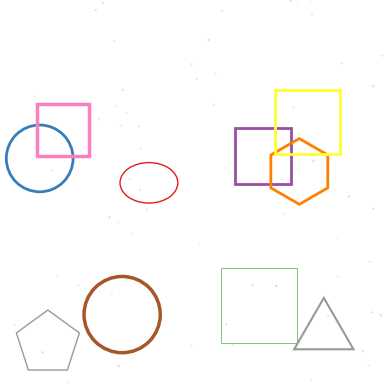[{"shape": "oval", "thickness": 1, "radius": 0.38, "center": [0.387, 0.525]}, {"shape": "circle", "thickness": 2, "radius": 0.43, "center": [0.103, 0.589]}, {"shape": "square", "thickness": 0.5, "radius": 0.49, "center": [0.673, 0.207]}, {"shape": "square", "thickness": 2, "radius": 0.36, "center": [0.682, 0.594]}, {"shape": "hexagon", "thickness": 2, "radius": 0.43, "center": [0.777, 0.555]}, {"shape": "square", "thickness": 2, "radius": 0.42, "center": [0.798, 0.683]}, {"shape": "circle", "thickness": 2.5, "radius": 0.5, "center": [0.317, 0.183]}, {"shape": "square", "thickness": 2.5, "radius": 0.34, "center": [0.164, 0.662]}, {"shape": "pentagon", "thickness": 1, "radius": 0.43, "center": [0.124, 0.109]}, {"shape": "triangle", "thickness": 1.5, "radius": 0.44, "center": [0.841, 0.137]}]